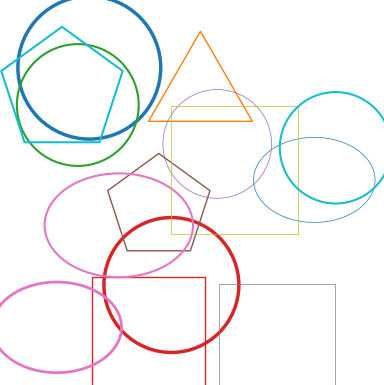[{"shape": "circle", "thickness": 2.5, "radius": 0.93, "center": [0.232, 0.824]}, {"shape": "oval", "thickness": 0.5, "radius": 0.79, "center": [0.816, 0.533]}, {"shape": "triangle", "thickness": 1, "radius": 0.78, "center": [0.521, 0.763]}, {"shape": "circle", "thickness": 1.5, "radius": 0.79, "center": [0.202, 0.727]}, {"shape": "circle", "thickness": 2.5, "radius": 0.88, "center": [0.445, 0.26]}, {"shape": "square", "thickness": 1, "radius": 0.73, "center": [0.387, 0.133]}, {"shape": "circle", "thickness": 0.5, "radius": 0.71, "center": [0.564, 0.626]}, {"shape": "pentagon", "thickness": 1, "radius": 0.7, "center": [0.413, 0.462]}, {"shape": "oval", "thickness": 1.5, "radius": 0.96, "center": [0.309, 0.415]}, {"shape": "oval", "thickness": 2, "radius": 0.84, "center": [0.148, 0.15]}, {"shape": "square", "thickness": 0.5, "radius": 0.75, "center": [0.72, 0.111]}, {"shape": "square", "thickness": 0.5, "radius": 0.83, "center": [0.61, 0.558]}, {"shape": "circle", "thickness": 1.5, "radius": 0.72, "center": [0.872, 0.616]}, {"shape": "pentagon", "thickness": 1.5, "radius": 0.83, "center": [0.161, 0.765]}]